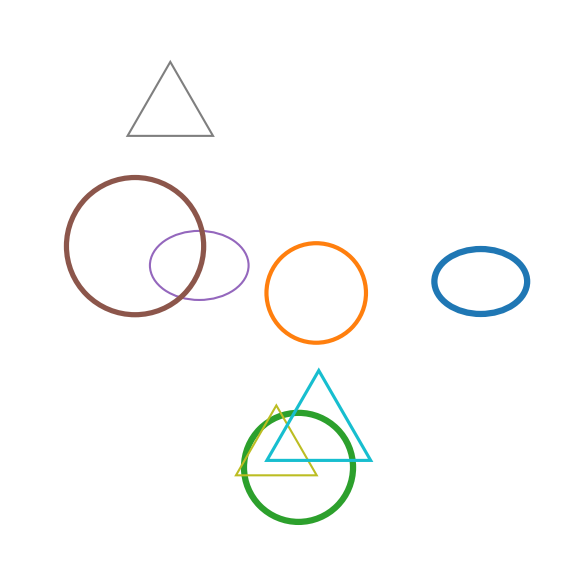[{"shape": "oval", "thickness": 3, "radius": 0.4, "center": [0.832, 0.512]}, {"shape": "circle", "thickness": 2, "radius": 0.43, "center": [0.548, 0.492]}, {"shape": "circle", "thickness": 3, "radius": 0.47, "center": [0.517, 0.19]}, {"shape": "oval", "thickness": 1, "radius": 0.43, "center": [0.345, 0.54]}, {"shape": "circle", "thickness": 2.5, "radius": 0.59, "center": [0.234, 0.573]}, {"shape": "triangle", "thickness": 1, "radius": 0.43, "center": [0.295, 0.807]}, {"shape": "triangle", "thickness": 1, "radius": 0.4, "center": [0.479, 0.216]}, {"shape": "triangle", "thickness": 1.5, "radius": 0.52, "center": [0.552, 0.254]}]